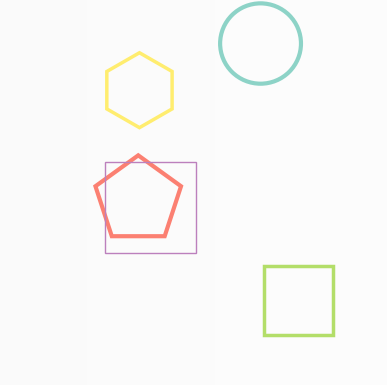[{"shape": "circle", "thickness": 3, "radius": 0.52, "center": [0.672, 0.887]}, {"shape": "pentagon", "thickness": 3, "radius": 0.58, "center": [0.357, 0.48]}, {"shape": "square", "thickness": 2.5, "radius": 0.45, "center": [0.771, 0.219]}, {"shape": "square", "thickness": 1, "radius": 0.59, "center": [0.389, 0.462]}, {"shape": "hexagon", "thickness": 2.5, "radius": 0.49, "center": [0.36, 0.766]}]